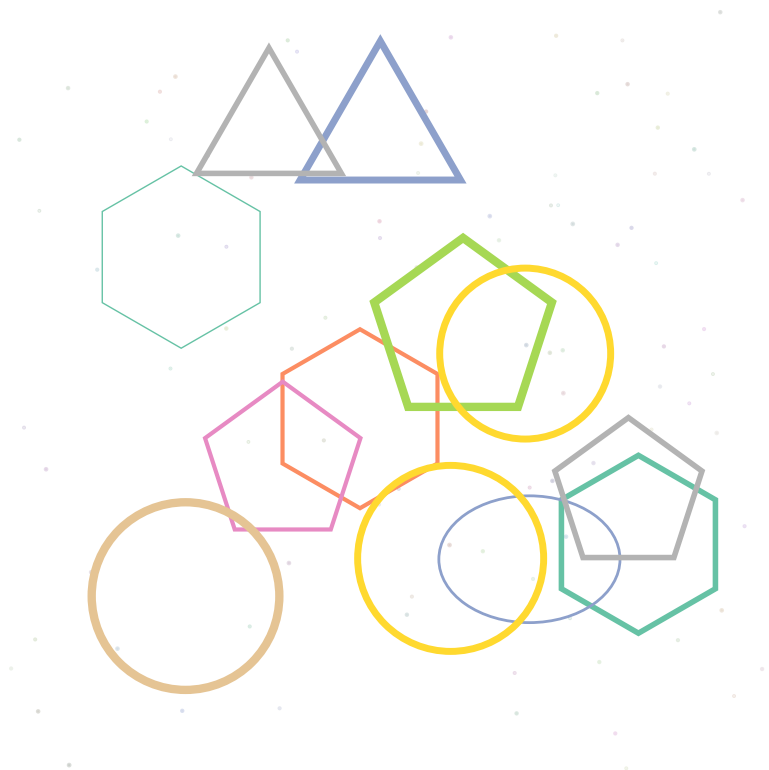[{"shape": "hexagon", "thickness": 2, "radius": 0.58, "center": [0.829, 0.293]}, {"shape": "hexagon", "thickness": 0.5, "radius": 0.59, "center": [0.235, 0.666]}, {"shape": "hexagon", "thickness": 1.5, "radius": 0.58, "center": [0.468, 0.456]}, {"shape": "oval", "thickness": 1, "radius": 0.59, "center": [0.688, 0.274]}, {"shape": "triangle", "thickness": 2.5, "radius": 0.6, "center": [0.494, 0.826]}, {"shape": "pentagon", "thickness": 1.5, "radius": 0.53, "center": [0.367, 0.398]}, {"shape": "pentagon", "thickness": 3, "radius": 0.61, "center": [0.601, 0.57]}, {"shape": "circle", "thickness": 2.5, "radius": 0.56, "center": [0.682, 0.541]}, {"shape": "circle", "thickness": 2.5, "radius": 0.6, "center": [0.585, 0.275]}, {"shape": "circle", "thickness": 3, "radius": 0.61, "center": [0.241, 0.226]}, {"shape": "triangle", "thickness": 2, "radius": 0.54, "center": [0.349, 0.829]}, {"shape": "pentagon", "thickness": 2, "radius": 0.5, "center": [0.816, 0.357]}]